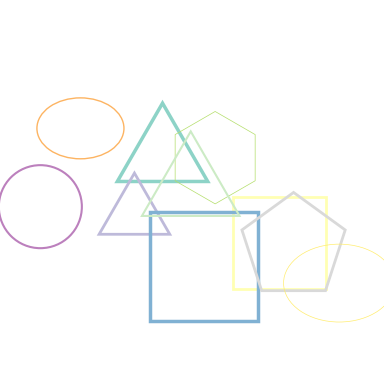[{"shape": "triangle", "thickness": 2.5, "radius": 0.68, "center": [0.422, 0.596]}, {"shape": "square", "thickness": 2, "radius": 0.6, "center": [0.725, 0.369]}, {"shape": "triangle", "thickness": 2, "radius": 0.53, "center": [0.349, 0.444]}, {"shape": "square", "thickness": 2.5, "radius": 0.7, "center": [0.53, 0.308]}, {"shape": "oval", "thickness": 1, "radius": 0.57, "center": [0.209, 0.667]}, {"shape": "hexagon", "thickness": 0.5, "radius": 0.6, "center": [0.559, 0.59]}, {"shape": "pentagon", "thickness": 2, "radius": 0.71, "center": [0.763, 0.359]}, {"shape": "circle", "thickness": 1.5, "radius": 0.54, "center": [0.105, 0.463]}, {"shape": "triangle", "thickness": 1.5, "radius": 0.73, "center": [0.495, 0.512]}, {"shape": "oval", "thickness": 0.5, "radius": 0.72, "center": [0.881, 0.265]}]